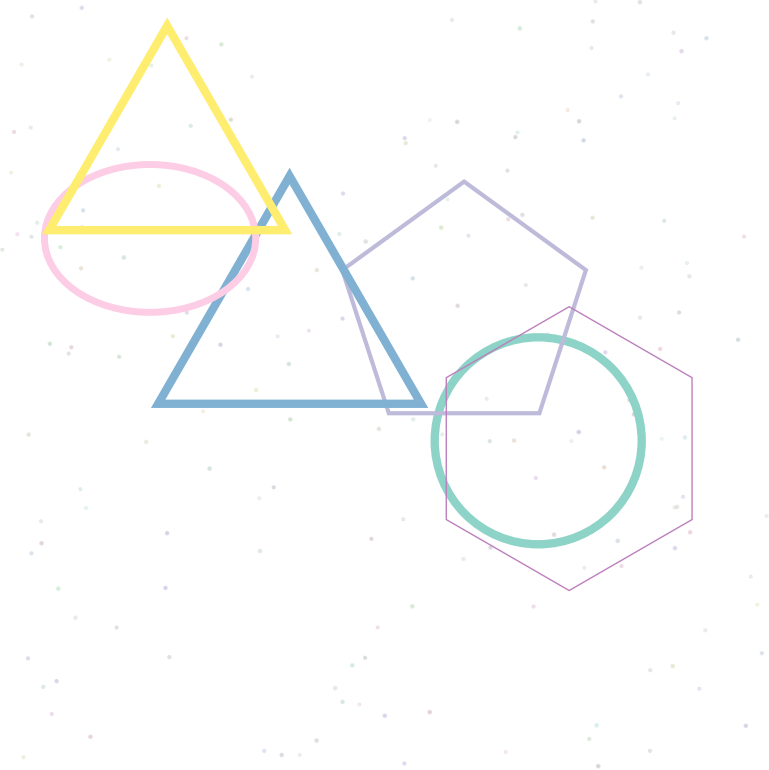[{"shape": "circle", "thickness": 3, "radius": 0.67, "center": [0.699, 0.428]}, {"shape": "pentagon", "thickness": 1.5, "radius": 0.83, "center": [0.603, 0.598]}, {"shape": "triangle", "thickness": 3, "radius": 0.99, "center": [0.376, 0.574]}, {"shape": "oval", "thickness": 2.5, "radius": 0.69, "center": [0.195, 0.69]}, {"shape": "hexagon", "thickness": 0.5, "radius": 0.92, "center": [0.739, 0.417]}, {"shape": "triangle", "thickness": 3, "radius": 0.88, "center": [0.217, 0.79]}]